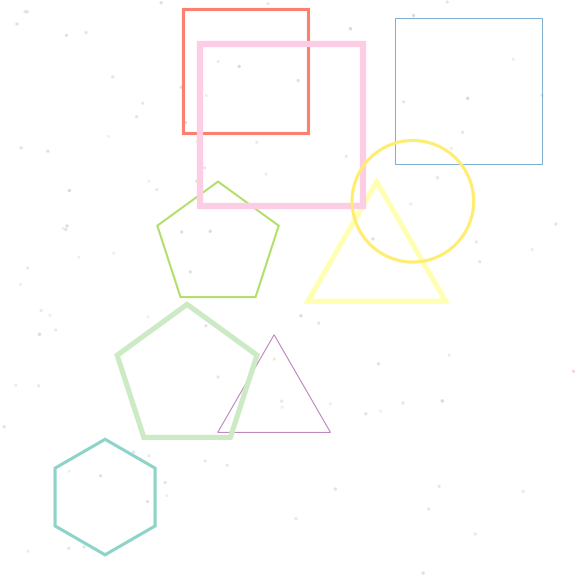[{"shape": "hexagon", "thickness": 1.5, "radius": 0.5, "center": [0.182, 0.138]}, {"shape": "triangle", "thickness": 2.5, "radius": 0.69, "center": [0.652, 0.546]}, {"shape": "square", "thickness": 1.5, "radius": 0.54, "center": [0.425, 0.877]}, {"shape": "square", "thickness": 0.5, "radius": 0.63, "center": [0.811, 0.842]}, {"shape": "pentagon", "thickness": 1, "radius": 0.55, "center": [0.378, 0.574]}, {"shape": "square", "thickness": 3, "radius": 0.7, "center": [0.487, 0.783]}, {"shape": "triangle", "thickness": 0.5, "radius": 0.56, "center": [0.475, 0.307]}, {"shape": "pentagon", "thickness": 2.5, "radius": 0.64, "center": [0.324, 0.345]}, {"shape": "circle", "thickness": 1.5, "radius": 0.53, "center": [0.715, 0.651]}]